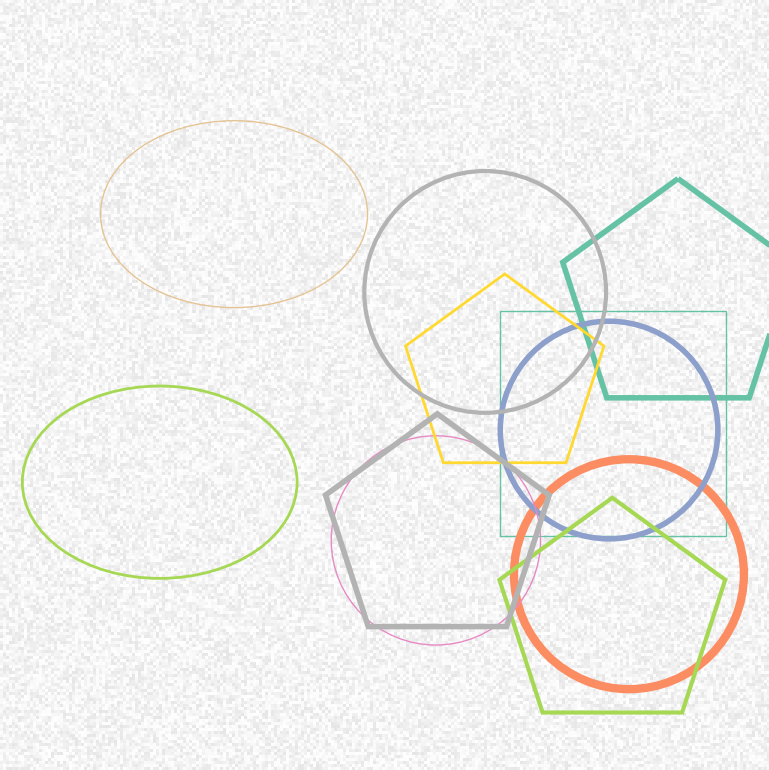[{"shape": "pentagon", "thickness": 2, "radius": 0.79, "center": [0.881, 0.611]}, {"shape": "square", "thickness": 0.5, "radius": 0.73, "center": [0.796, 0.45]}, {"shape": "circle", "thickness": 3, "radius": 0.75, "center": [0.817, 0.254]}, {"shape": "circle", "thickness": 2, "radius": 0.71, "center": [0.791, 0.442]}, {"shape": "circle", "thickness": 0.5, "radius": 0.68, "center": [0.566, 0.298]}, {"shape": "oval", "thickness": 1, "radius": 0.89, "center": [0.207, 0.374]}, {"shape": "pentagon", "thickness": 1.5, "radius": 0.77, "center": [0.795, 0.199]}, {"shape": "pentagon", "thickness": 1, "radius": 0.68, "center": [0.655, 0.509]}, {"shape": "oval", "thickness": 0.5, "radius": 0.87, "center": [0.304, 0.722]}, {"shape": "pentagon", "thickness": 2, "radius": 0.76, "center": [0.568, 0.31]}, {"shape": "circle", "thickness": 1.5, "radius": 0.79, "center": [0.63, 0.621]}]